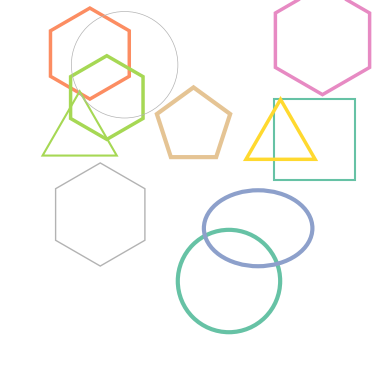[{"shape": "square", "thickness": 1.5, "radius": 0.53, "center": [0.818, 0.639]}, {"shape": "circle", "thickness": 3, "radius": 0.66, "center": [0.595, 0.27]}, {"shape": "hexagon", "thickness": 2.5, "radius": 0.59, "center": [0.233, 0.861]}, {"shape": "oval", "thickness": 3, "radius": 0.7, "center": [0.671, 0.407]}, {"shape": "hexagon", "thickness": 2.5, "radius": 0.71, "center": [0.838, 0.896]}, {"shape": "triangle", "thickness": 1.5, "radius": 0.56, "center": [0.207, 0.652]}, {"shape": "hexagon", "thickness": 2.5, "radius": 0.54, "center": [0.277, 0.747]}, {"shape": "triangle", "thickness": 2.5, "radius": 0.52, "center": [0.729, 0.638]}, {"shape": "pentagon", "thickness": 3, "radius": 0.5, "center": [0.503, 0.673]}, {"shape": "circle", "thickness": 0.5, "radius": 0.69, "center": [0.324, 0.832]}, {"shape": "hexagon", "thickness": 1, "radius": 0.67, "center": [0.26, 0.443]}]